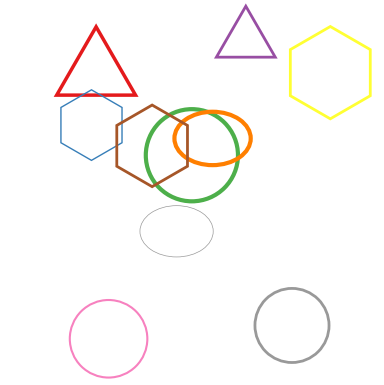[{"shape": "triangle", "thickness": 2.5, "radius": 0.59, "center": [0.25, 0.812]}, {"shape": "hexagon", "thickness": 1, "radius": 0.46, "center": [0.238, 0.675]}, {"shape": "circle", "thickness": 3, "radius": 0.6, "center": [0.498, 0.597]}, {"shape": "triangle", "thickness": 2, "radius": 0.44, "center": [0.638, 0.896]}, {"shape": "oval", "thickness": 3, "radius": 0.5, "center": [0.552, 0.64]}, {"shape": "hexagon", "thickness": 2, "radius": 0.6, "center": [0.858, 0.811]}, {"shape": "hexagon", "thickness": 2, "radius": 0.53, "center": [0.395, 0.621]}, {"shape": "circle", "thickness": 1.5, "radius": 0.5, "center": [0.282, 0.12]}, {"shape": "circle", "thickness": 2, "radius": 0.48, "center": [0.758, 0.155]}, {"shape": "oval", "thickness": 0.5, "radius": 0.48, "center": [0.459, 0.399]}]